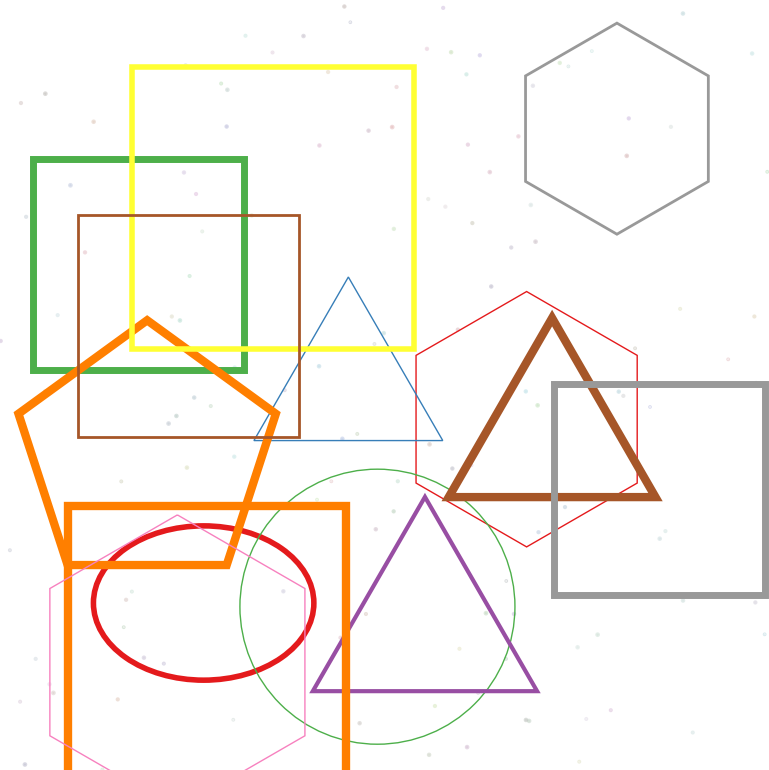[{"shape": "oval", "thickness": 2, "radius": 0.72, "center": [0.264, 0.217]}, {"shape": "hexagon", "thickness": 0.5, "radius": 0.83, "center": [0.684, 0.456]}, {"shape": "triangle", "thickness": 0.5, "radius": 0.71, "center": [0.452, 0.499]}, {"shape": "square", "thickness": 2.5, "radius": 0.69, "center": [0.18, 0.656]}, {"shape": "circle", "thickness": 0.5, "radius": 0.89, "center": [0.49, 0.212]}, {"shape": "triangle", "thickness": 1.5, "radius": 0.84, "center": [0.552, 0.186]}, {"shape": "square", "thickness": 3, "radius": 0.9, "center": [0.269, 0.163]}, {"shape": "pentagon", "thickness": 3, "radius": 0.88, "center": [0.191, 0.408]}, {"shape": "square", "thickness": 2, "radius": 0.91, "center": [0.355, 0.73]}, {"shape": "triangle", "thickness": 3, "radius": 0.78, "center": [0.717, 0.432]}, {"shape": "square", "thickness": 1, "radius": 0.72, "center": [0.245, 0.577]}, {"shape": "hexagon", "thickness": 0.5, "radius": 0.96, "center": [0.23, 0.14]}, {"shape": "square", "thickness": 2.5, "radius": 0.69, "center": [0.857, 0.365]}, {"shape": "hexagon", "thickness": 1, "radius": 0.69, "center": [0.801, 0.833]}]